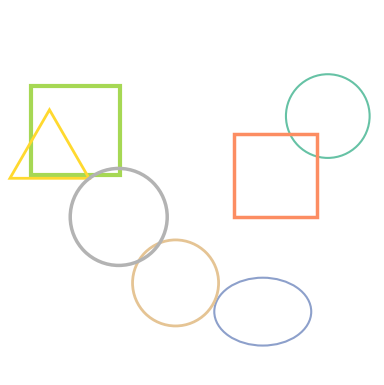[{"shape": "circle", "thickness": 1.5, "radius": 0.54, "center": [0.851, 0.699]}, {"shape": "square", "thickness": 2.5, "radius": 0.54, "center": [0.716, 0.543]}, {"shape": "oval", "thickness": 1.5, "radius": 0.63, "center": [0.683, 0.191]}, {"shape": "square", "thickness": 3, "radius": 0.58, "center": [0.197, 0.661]}, {"shape": "triangle", "thickness": 2, "radius": 0.59, "center": [0.129, 0.596]}, {"shape": "circle", "thickness": 2, "radius": 0.56, "center": [0.456, 0.265]}, {"shape": "circle", "thickness": 2.5, "radius": 0.63, "center": [0.308, 0.437]}]